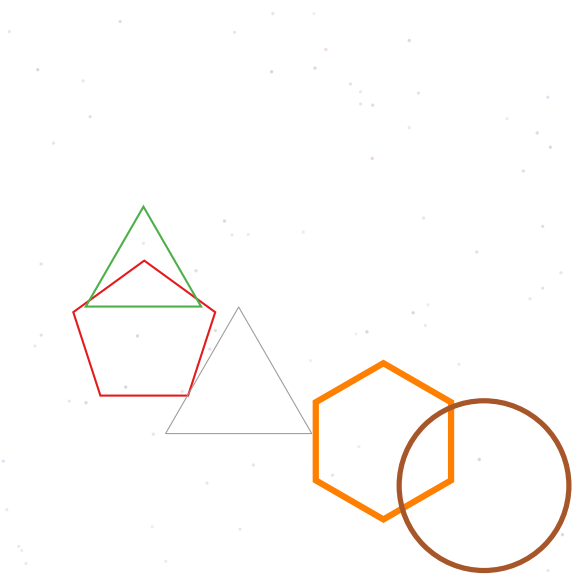[{"shape": "pentagon", "thickness": 1, "radius": 0.65, "center": [0.25, 0.419]}, {"shape": "triangle", "thickness": 1, "radius": 0.58, "center": [0.248, 0.526]}, {"shape": "hexagon", "thickness": 3, "radius": 0.68, "center": [0.664, 0.235]}, {"shape": "circle", "thickness": 2.5, "radius": 0.73, "center": [0.838, 0.158]}, {"shape": "triangle", "thickness": 0.5, "radius": 0.73, "center": [0.413, 0.321]}]